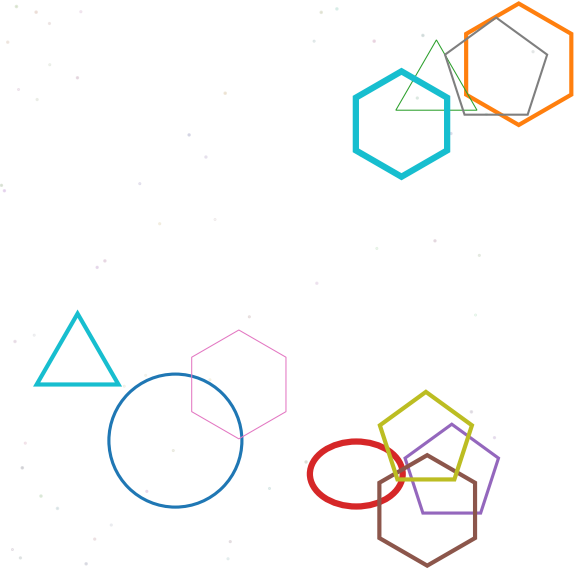[{"shape": "circle", "thickness": 1.5, "radius": 0.58, "center": [0.304, 0.236]}, {"shape": "hexagon", "thickness": 2, "radius": 0.53, "center": [0.898, 0.888]}, {"shape": "triangle", "thickness": 0.5, "radius": 0.41, "center": [0.756, 0.849]}, {"shape": "oval", "thickness": 3, "radius": 0.4, "center": [0.617, 0.178]}, {"shape": "pentagon", "thickness": 1.5, "radius": 0.43, "center": [0.782, 0.18]}, {"shape": "hexagon", "thickness": 2, "radius": 0.48, "center": [0.74, 0.115]}, {"shape": "hexagon", "thickness": 0.5, "radius": 0.47, "center": [0.414, 0.333]}, {"shape": "pentagon", "thickness": 1, "radius": 0.46, "center": [0.859, 0.876]}, {"shape": "pentagon", "thickness": 2, "radius": 0.42, "center": [0.737, 0.237]}, {"shape": "hexagon", "thickness": 3, "radius": 0.46, "center": [0.695, 0.784]}, {"shape": "triangle", "thickness": 2, "radius": 0.41, "center": [0.134, 0.374]}]